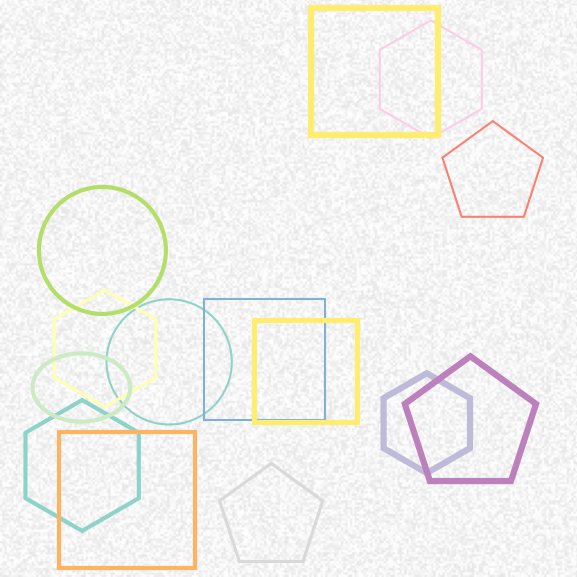[{"shape": "circle", "thickness": 1, "radius": 0.54, "center": [0.293, 0.372]}, {"shape": "hexagon", "thickness": 2, "radius": 0.57, "center": [0.142, 0.193]}, {"shape": "hexagon", "thickness": 1.5, "radius": 0.51, "center": [0.182, 0.396]}, {"shape": "hexagon", "thickness": 3, "radius": 0.43, "center": [0.739, 0.266]}, {"shape": "pentagon", "thickness": 1, "radius": 0.46, "center": [0.853, 0.698]}, {"shape": "square", "thickness": 1, "radius": 0.52, "center": [0.458, 0.377]}, {"shape": "square", "thickness": 2, "radius": 0.59, "center": [0.22, 0.133]}, {"shape": "circle", "thickness": 2, "radius": 0.55, "center": [0.177, 0.566]}, {"shape": "hexagon", "thickness": 1, "radius": 0.51, "center": [0.746, 0.862]}, {"shape": "pentagon", "thickness": 1.5, "radius": 0.47, "center": [0.47, 0.103]}, {"shape": "pentagon", "thickness": 3, "radius": 0.6, "center": [0.815, 0.263]}, {"shape": "oval", "thickness": 2, "radius": 0.42, "center": [0.141, 0.328]}, {"shape": "square", "thickness": 2.5, "radius": 0.44, "center": [0.529, 0.356]}, {"shape": "square", "thickness": 3, "radius": 0.55, "center": [0.649, 0.875]}]